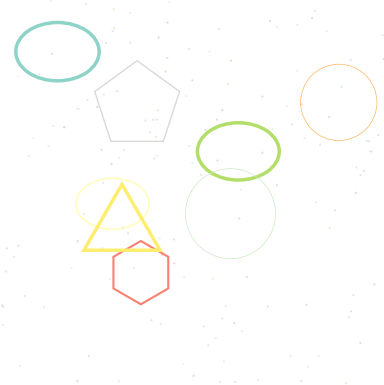[{"shape": "oval", "thickness": 2.5, "radius": 0.54, "center": [0.149, 0.866]}, {"shape": "oval", "thickness": 1, "radius": 0.47, "center": [0.292, 0.471]}, {"shape": "hexagon", "thickness": 1.5, "radius": 0.41, "center": [0.366, 0.292]}, {"shape": "circle", "thickness": 0.5, "radius": 0.5, "center": [0.88, 0.734]}, {"shape": "oval", "thickness": 2.5, "radius": 0.53, "center": [0.619, 0.607]}, {"shape": "pentagon", "thickness": 1, "radius": 0.58, "center": [0.356, 0.726]}, {"shape": "circle", "thickness": 0.5, "radius": 0.58, "center": [0.599, 0.445]}, {"shape": "triangle", "thickness": 2.5, "radius": 0.57, "center": [0.317, 0.407]}]